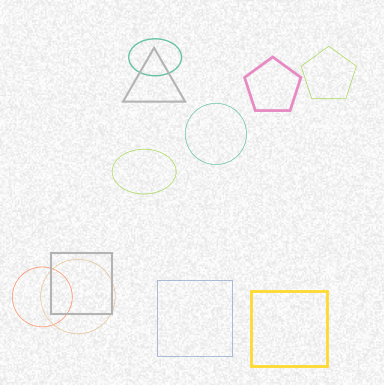[{"shape": "circle", "thickness": 0.5, "radius": 0.4, "center": [0.561, 0.652]}, {"shape": "oval", "thickness": 1, "radius": 0.34, "center": [0.403, 0.851]}, {"shape": "circle", "thickness": 0.5, "radius": 0.39, "center": [0.11, 0.229]}, {"shape": "square", "thickness": 0.5, "radius": 0.49, "center": [0.505, 0.174]}, {"shape": "pentagon", "thickness": 2, "radius": 0.38, "center": [0.708, 0.775]}, {"shape": "oval", "thickness": 0.5, "radius": 0.42, "center": [0.374, 0.554]}, {"shape": "pentagon", "thickness": 0.5, "radius": 0.38, "center": [0.854, 0.805]}, {"shape": "square", "thickness": 2, "radius": 0.49, "center": [0.751, 0.147]}, {"shape": "circle", "thickness": 0.5, "radius": 0.48, "center": [0.202, 0.23]}, {"shape": "square", "thickness": 1.5, "radius": 0.4, "center": [0.213, 0.263]}, {"shape": "triangle", "thickness": 1.5, "radius": 0.47, "center": [0.4, 0.783]}]